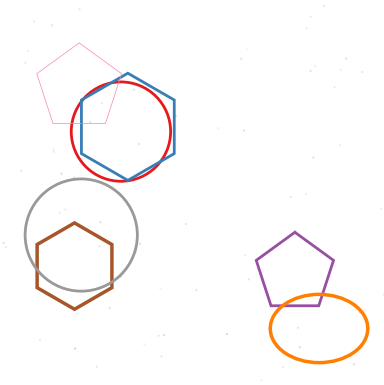[{"shape": "circle", "thickness": 2, "radius": 0.65, "center": [0.314, 0.658]}, {"shape": "hexagon", "thickness": 2, "radius": 0.7, "center": [0.332, 0.671]}, {"shape": "pentagon", "thickness": 2, "radius": 0.53, "center": [0.766, 0.291]}, {"shape": "oval", "thickness": 2.5, "radius": 0.63, "center": [0.829, 0.147]}, {"shape": "hexagon", "thickness": 2.5, "radius": 0.56, "center": [0.194, 0.309]}, {"shape": "pentagon", "thickness": 0.5, "radius": 0.58, "center": [0.206, 0.773]}, {"shape": "circle", "thickness": 2, "radius": 0.73, "center": [0.211, 0.389]}]